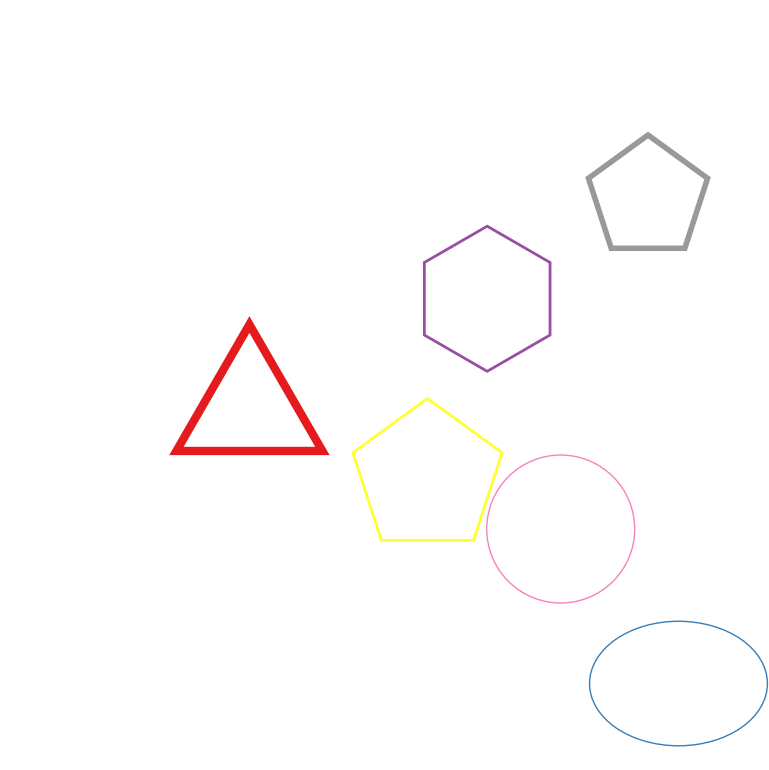[{"shape": "triangle", "thickness": 3, "radius": 0.55, "center": [0.324, 0.469]}, {"shape": "oval", "thickness": 0.5, "radius": 0.58, "center": [0.881, 0.112]}, {"shape": "hexagon", "thickness": 1, "radius": 0.47, "center": [0.633, 0.612]}, {"shape": "pentagon", "thickness": 1, "radius": 0.51, "center": [0.555, 0.381]}, {"shape": "circle", "thickness": 0.5, "radius": 0.48, "center": [0.728, 0.313]}, {"shape": "pentagon", "thickness": 2, "radius": 0.41, "center": [0.842, 0.743]}]